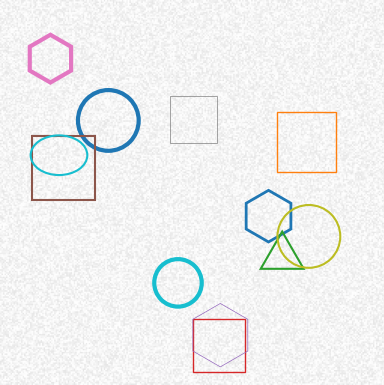[{"shape": "circle", "thickness": 3, "radius": 0.39, "center": [0.281, 0.687]}, {"shape": "hexagon", "thickness": 2, "radius": 0.34, "center": [0.697, 0.439]}, {"shape": "square", "thickness": 1, "radius": 0.38, "center": [0.796, 0.631]}, {"shape": "triangle", "thickness": 1.5, "radius": 0.32, "center": [0.733, 0.334]}, {"shape": "square", "thickness": 1, "radius": 0.34, "center": [0.569, 0.102]}, {"shape": "hexagon", "thickness": 0.5, "radius": 0.41, "center": [0.572, 0.129]}, {"shape": "square", "thickness": 1.5, "radius": 0.41, "center": [0.165, 0.564]}, {"shape": "hexagon", "thickness": 3, "radius": 0.31, "center": [0.131, 0.848]}, {"shape": "square", "thickness": 0.5, "radius": 0.3, "center": [0.503, 0.689]}, {"shape": "circle", "thickness": 1.5, "radius": 0.41, "center": [0.802, 0.386]}, {"shape": "oval", "thickness": 1.5, "radius": 0.37, "center": [0.153, 0.597]}, {"shape": "circle", "thickness": 3, "radius": 0.31, "center": [0.462, 0.265]}]